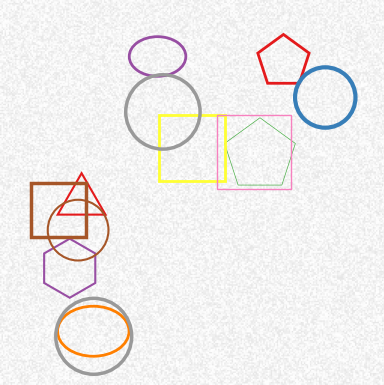[{"shape": "pentagon", "thickness": 2, "radius": 0.35, "center": [0.736, 0.84]}, {"shape": "triangle", "thickness": 1.5, "radius": 0.36, "center": [0.212, 0.478]}, {"shape": "circle", "thickness": 3, "radius": 0.39, "center": [0.845, 0.747]}, {"shape": "pentagon", "thickness": 0.5, "radius": 0.48, "center": [0.675, 0.597]}, {"shape": "oval", "thickness": 2, "radius": 0.37, "center": [0.409, 0.853]}, {"shape": "hexagon", "thickness": 1.5, "radius": 0.38, "center": [0.181, 0.303]}, {"shape": "oval", "thickness": 2, "radius": 0.46, "center": [0.242, 0.14]}, {"shape": "square", "thickness": 2, "radius": 0.43, "center": [0.499, 0.616]}, {"shape": "square", "thickness": 2.5, "radius": 0.36, "center": [0.152, 0.454]}, {"shape": "circle", "thickness": 1.5, "radius": 0.39, "center": [0.203, 0.402]}, {"shape": "square", "thickness": 1, "radius": 0.48, "center": [0.66, 0.605]}, {"shape": "circle", "thickness": 2.5, "radius": 0.49, "center": [0.243, 0.126]}, {"shape": "circle", "thickness": 2.5, "radius": 0.48, "center": [0.423, 0.709]}]